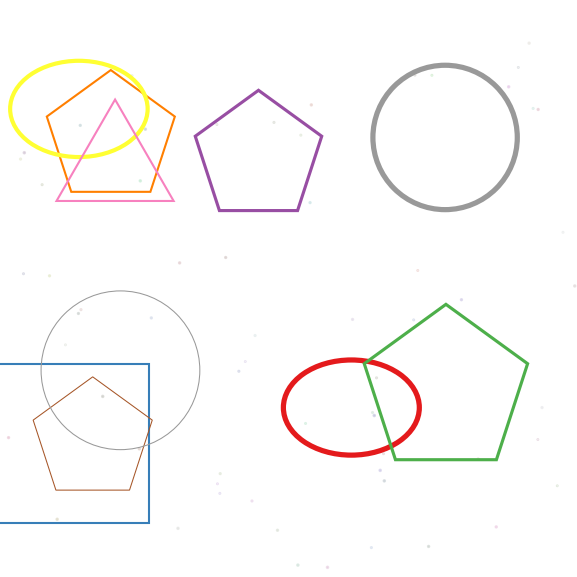[{"shape": "oval", "thickness": 2.5, "radius": 0.59, "center": [0.608, 0.293]}, {"shape": "square", "thickness": 1, "radius": 0.69, "center": [0.121, 0.231]}, {"shape": "pentagon", "thickness": 1.5, "radius": 0.74, "center": [0.772, 0.323]}, {"shape": "pentagon", "thickness": 1.5, "radius": 0.58, "center": [0.448, 0.728]}, {"shape": "pentagon", "thickness": 1, "radius": 0.58, "center": [0.192, 0.761]}, {"shape": "oval", "thickness": 2, "radius": 0.6, "center": [0.137, 0.811]}, {"shape": "pentagon", "thickness": 0.5, "radius": 0.54, "center": [0.161, 0.238]}, {"shape": "triangle", "thickness": 1, "radius": 0.59, "center": [0.199, 0.71]}, {"shape": "circle", "thickness": 2.5, "radius": 0.63, "center": [0.771, 0.761]}, {"shape": "circle", "thickness": 0.5, "radius": 0.69, "center": [0.209, 0.358]}]